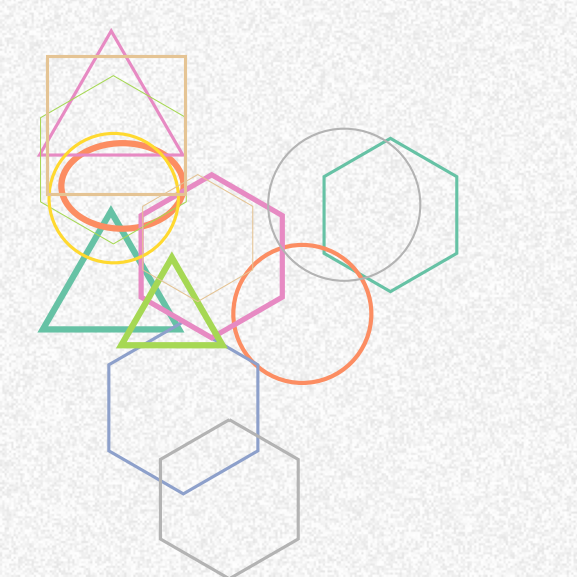[{"shape": "triangle", "thickness": 3, "radius": 0.68, "center": [0.192, 0.497]}, {"shape": "hexagon", "thickness": 1.5, "radius": 0.66, "center": [0.676, 0.627]}, {"shape": "oval", "thickness": 3, "radius": 0.53, "center": [0.212, 0.677]}, {"shape": "circle", "thickness": 2, "radius": 0.6, "center": [0.524, 0.456]}, {"shape": "hexagon", "thickness": 1.5, "radius": 0.74, "center": [0.317, 0.293]}, {"shape": "triangle", "thickness": 1.5, "radius": 0.72, "center": [0.193, 0.802]}, {"shape": "hexagon", "thickness": 2.5, "radius": 0.71, "center": [0.367, 0.555]}, {"shape": "hexagon", "thickness": 0.5, "radius": 0.73, "center": [0.196, 0.722]}, {"shape": "triangle", "thickness": 3, "radius": 0.51, "center": [0.298, 0.452]}, {"shape": "circle", "thickness": 1.5, "radius": 0.56, "center": [0.197, 0.656]}, {"shape": "hexagon", "thickness": 0.5, "radius": 0.55, "center": [0.342, 0.587]}, {"shape": "square", "thickness": 1.5, "radius": 0.6, "center": [0.201, 0.783]}, {"shape": "circle", "thickness": 1, "radius": 0.66, "center": [0.596, 0.645]}, {"shape": "hexagon", "thickness": 1.5, "radius": 0.69, "center": [0.397, 0.135]}]